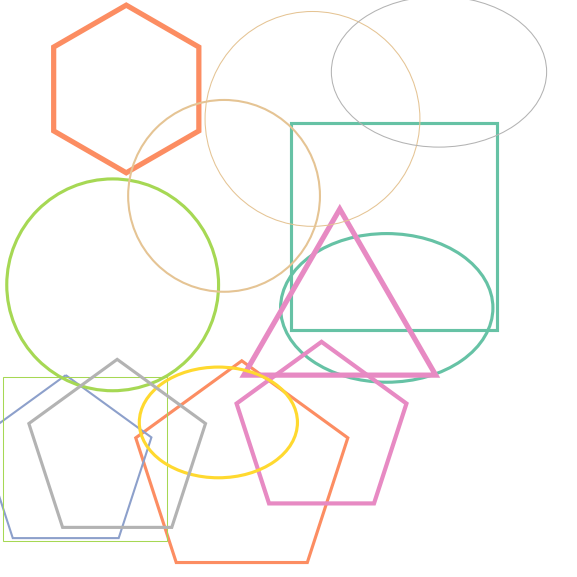[{"shape": "oval", "thickness": 1.5, "radius": 0.92, "center": [0.67, 0.466]}, {"shape": "square", "thickness": 1.5, "radius": 0.9, "center": [0.682, 0.606]}, {"shape": "hexagon", "thickness": 2.5, "radius": 0.73, "center": [0.219, 0.845]}, {"shape": "pentagon", "thickness": 1.5, "radius": 0.97, "center": [0.419, 0.181]}, {"shape": "pentagon", "thickness": 1, "radius": 0.78, "center": [0.114, 0.194]}, {"shape": "triangle", "thickness": 2.5, "radius": 0.96, "center": [0.588, 0.445]}, {"shape": "pentagon", "thickness": 2, "radius": 0.77, "center": [0.557, 0.253]}, {"shape": "square", "thickness": 0.5, "radius": 0.71, "center": [0.147, 0.204]}, {"shape": "circle", "thickness": 1.5, "radius": 0.92, "center": [0.195, 0.506]}, {"shape": "oval", "thickness": 1.5, "radius": 0.68, "center": [0.378, 0.268]}, {"shape": "circle", "thickness": 1, "radius": 0.83, "center": [0.388, 0.66]}, {"shape": "circle", "thickness": 0.5, "radius": 0.93, "center": [0.541, 0.793]}, {"shape": "oval", "thickness": 0.5, "radius": 0.93, "center": [0.76, 0.875]}, {"shape": "pentagon", "thickness": 1.5, "radius": 0.8, "center": [0.203, 0.216]}]